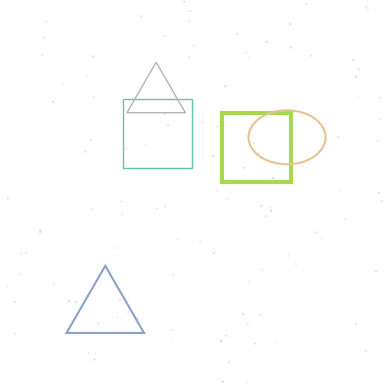[{"shape": "square", "thickness": 1, "radius": 0.45, "center": [0.408, 0.654]}, {"shape": "triangle", "thickness": 1.5, "radius": 0.58, "center": [0.273, 0.193]}, {"shape": "square", "thickness": 3, "radius": 0.44, "center": [0.666, 0.617]}, {"shape": "oval", "thickness": 1.5, "radius": 0.5, "center": [0.746, 0.643]}, {"shape": "triangle", "thickness": 1, "radius": 0.44, "center": [0.406, 0.751]}]